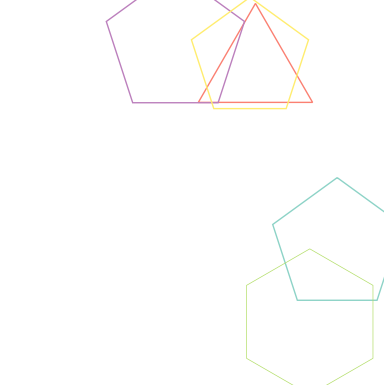[{"shape": "pentagon", "thickness": 1, "radius": 0.88, "center": [0.876, 0.363]}, {"shape": "triangle", "thickness": 1, "radius": 0.86, "center": [0.664, 0.82]}, {"shape": "hexagon", "thickness": 0.5, "radius": 0.95, "center": [0.805, 0.164]}, {"shape": "pentagon", "thickness": 1, "radius": 0.94, "center": [0.456, 0.886]}, {"shape": "pentagon", "thickness": 1, "radius": 0.8, "center": [0.649, 0.847]}]